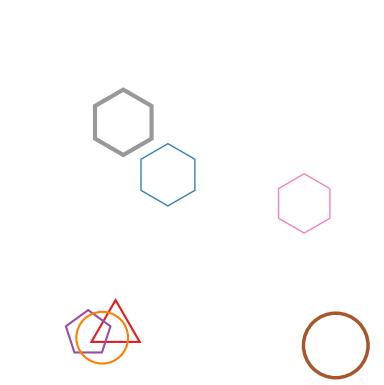[{"shape": "triangle", "thickness": 1.5, "radius": 0.36, "center": [0.3, 0.148]}, {"shape": "hexagon", "thickness": 1, "radius": 0.4, "center": [0.436, 0.546]}, {"shape": "pentagon", "thickness": 1.5, "radius": 0.3, "center": [0.229, 0.134]}, {"shape": "circle", "thickness": 1.5, "radius": 0.34, "center": [0.265, 0.123]}, {"shape": "circle", "thickness": 2.5, "radius": 0.42, "center": [0.872, 0.103]}, {"shape": "hexagon", "thickness": 1, "radius": 0.39, "center": [0.79, 0.472]}, {"shape": "hexagon", "thickness": 3, "radius": 0.42, "center": [0.32, 0.682]}]